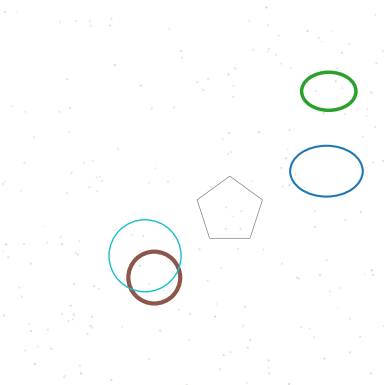[{"shape": "oval", "thickness": 1.5, "radius": 0.47, "center": [0.848, 0.555]}, {"shape": "oval", "thickness": 2.5, "radius": 0.35, "center": [0.854, 0.763]}, {"shape": "circle", "thickness": 3, "radius": 0.34, "center": [0.401, 0.279]}, {"shape": "pentagon", "thickness": 0.5, "radius": 0.45, "center": [0.597, 0.453]}, {"shape": "circle", "thickness": 1, "radius": 0.47, "center": [0.377, 0.336]}]